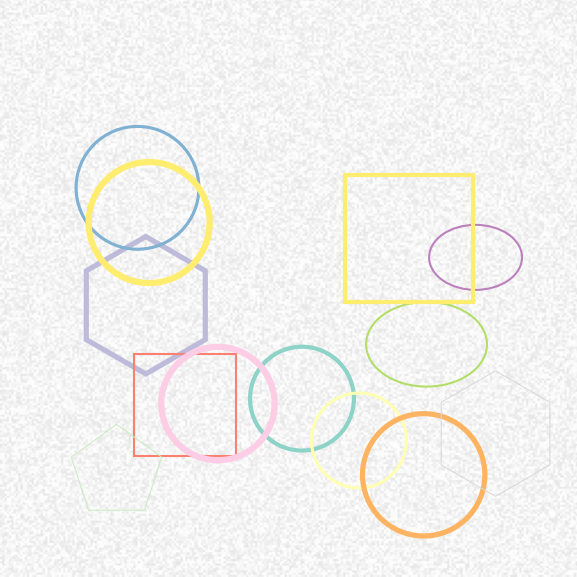[{"shape": "circle", "thickness": 2, "radius": 0.45, "center": [0.523, 0.309]}, {"shape": "circle", "thickness": 1.5, "radius": 0.41, "center": [0.622, 0.236]}, {"shape": "hexagon", "thickness": 2.5, "radius": 0.59, "center": [0.252, 0.471]}, {"shape": "square", "thickness": 1, "radius": 0.44, "center": [0.321, 0.298]}, {"shape": "circle", "thickness": 1.5, "radius": 0.53, "center": [0.238, 0.674]}, {"shape": "circle", "thickness": 2.5, "radius": 0.53, "center": [0.734, 0.177]}, {"shape": "oval", "thickness": 1, "radius": 0.52, "center": [0.739, 0.403]}, {"shape": "circle", "thickness": 3, "radius": 0.49, "center": [0.377, 0.3]}, {"shape": "hexagon", "thickness": 0.5, "radius": 0.54, "center": [0.858, 0.248]}, {"shape": "oval", "thickness": 1, "radius": 0.4, "center": [0.823, 0.553]}, {"shape": "pentagon", "thickness": 0.5, "radius": 0.41, "center": [0.202, 0.182]}, {"shape": "square", "thickness": 2, "radius": 0.55, "center": [0.708, 0.586]}, {"shape": "circle", "thickness": 3, "radius": 0.52, "center": [0.258, 0.614]}]